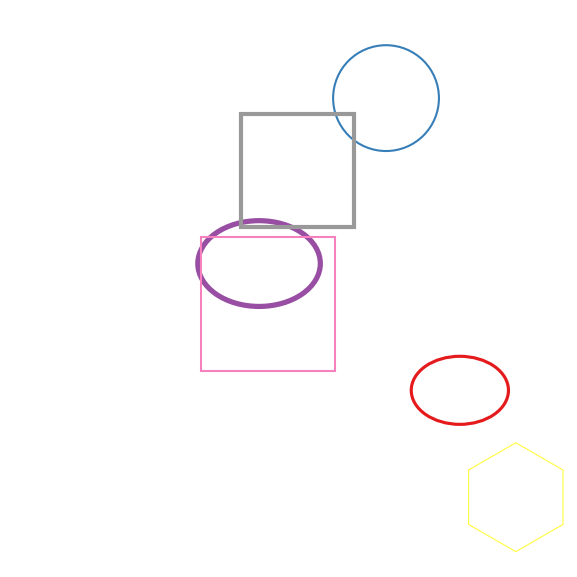[{"shape": "oval", "thickness": 1.5, "radius": 0.42, "center": [0.796, 0.323]}, {"shape": "circle", "thickness": 1, "radius": 0.46, "center": [0.668, 0.829]}, {"shape": "oval", "thickness": 2.5, "radius": 0.53, "center": [0.449, 0.543]}, {"shape": "hexagon", "thickness": 0.5, "radius": 0.47, "center": [0.893, 0.138]}, {"shape": "square", "thickness": 1, "radius": 0.58, "center": [0.464, 0.473]}, {"shape": "square", "thickness": 2, "radius": 0.49, "center": [0.515, 0.704]}]